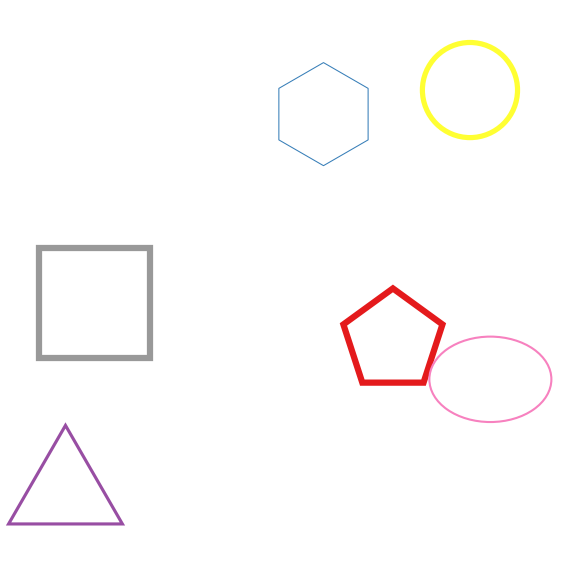[{"shape": "pentagon", "thickness": 3, "radius": 0.45, "center": [0.68, 0.41]}, {"shape": "hexagon", "thickness": 0.5, "radius": 0.45, "center": [0.56, 0.801]}, {"shape": "triangle", "thickness": 1.5, "radius": 0.57, "center": [0.113, 0.149]}, {"shape": "circle", "thickness": 2.5, "radius": 0.41, "center": [0.814, 0.843]}, {"shape": "oval", "thickness": 1, "radius": 0.53, "center": [0.849, 0.342]}, {"shape": "square", "thickness": 3, "radius": 0.48, "center": [0.163, 0.474]}]